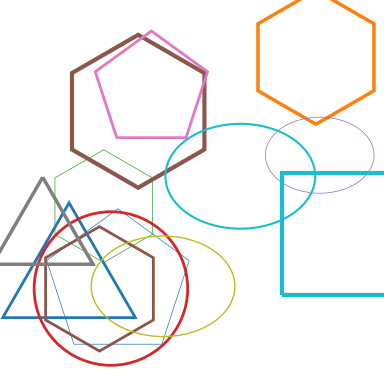[{"shape": "triangle", "thickness": 2, "radius": 0.99, "center": [0.179, 0.274]}, {"shape": "pentagon", "thickness": 0.5, "radius": 0.97, "center": [0.306, 0.263]}, {"shape": "hexagon", "thickness": 2.5, "radius": 0.87, "center": [0.821, 0.851]}, {"shape": "hexagon", "thickness": 0.5, "radius": 0.73, "center": [0.269, 0.465]}, {"shape": "circle", "thickness": 2, "radius": 1.0, "center": [0.288, 0.251]}, {"shape": "oval", "thickness": 0.5, "radius": 0.71, "center": [0.83, 0.597]}, {"shape": "hexagon", "thickness": 3, "radius": 0.99, "center": [0.359, 0.711]}, {"shape": "hexagon", "thickness": 2, "radius": 0.81, "center": [0.258, 0.25]}, {"shape": "pentagon", "thickness": 2, "radius": 0.77, "center": [0.393, 0.766]}, {"shape": "triangle", "thickness": 2.5, "radius": 0.75, "center": [0.111, 0.389]}, {"shape": "oval", "thickness": 1, "radius": 0.93, "center": [0.424, 0.256]}, {"shape": "square", "thickness": 3, "radius": 0.79, "center": [0.892, 0.392]}, {"shape": "oval", "thickness": 1.5, "radius": 0.97, "center": [0.624, 0.542]}]